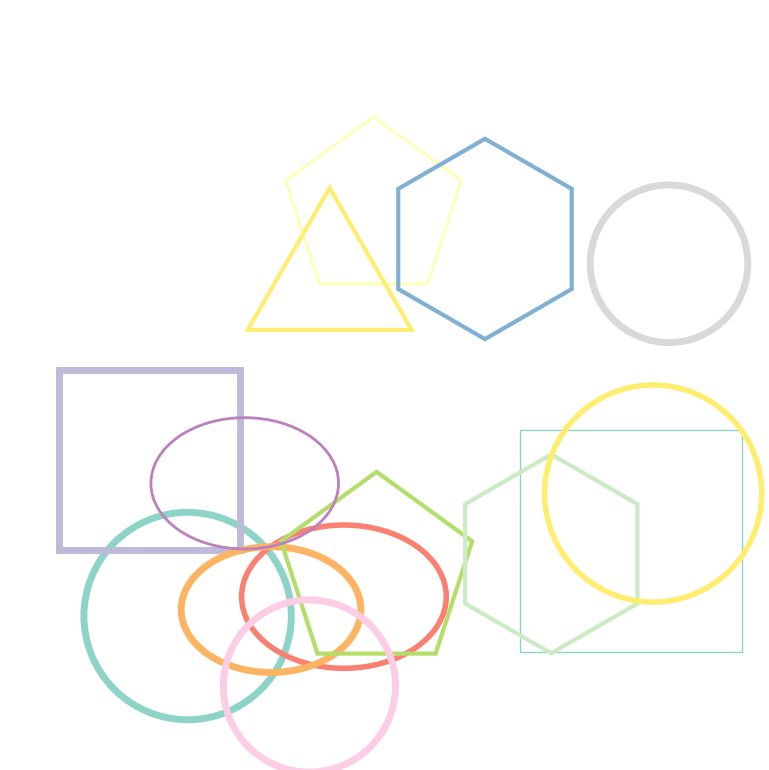[{"shape": "circle", "thickness": 2.5, "radius": 0.67, "center": [0.244, 0.2]}, {"shape": "square", "thickness": 0.5, "radius": 0.72, "center": [0.819, 0.298]}, {"shape": "pentagon", "thickness": 1, "radius": 0.6, "center": [0.485, 0.728]}, {"shape": "square", "thickness": 2.5, "radius": 0.59, "center": [0.194, 0.402]}, {"shape": "oval", "thickness": 2, "radius": 0.66, "center": [0.447, 0.225]}, {"shape": "hexagon", "thickness": 1.5, "radius": 0.65, "center": [0.63, 0.69]}, {"shape": "oval", "thickness": 2.5, "radius": 0.58, "center": [0.352, 0.208]}, {"shape": "pentagon", "thickness": 1.5, "radius": 0.65, "center": [0.489, 0.257]}, {"shape": "circle", "thickness": 2.5, "radius": 0.56, "center": [0.402, 0.109]}, {"shape": "circle", "thickness": 2.5, "radius": 0.51, "center": [0.869, 0.657]}, {"shape": "oval", "thickness": 1, "radius": 0.61, "center": [0.318, 0.372]}, {"shape": "hexagon", "thickness": 1.5, "radius": 0.65, "center": [0.716, 0.281]}, {"shape": "triangle", "thickness": 1.5, "radius": 0.61, "center": [0.428, 0.633]}, {"shape": "circle", "thickness": 2, "radius": 0.7, "center": [0.848, 0.359]}]